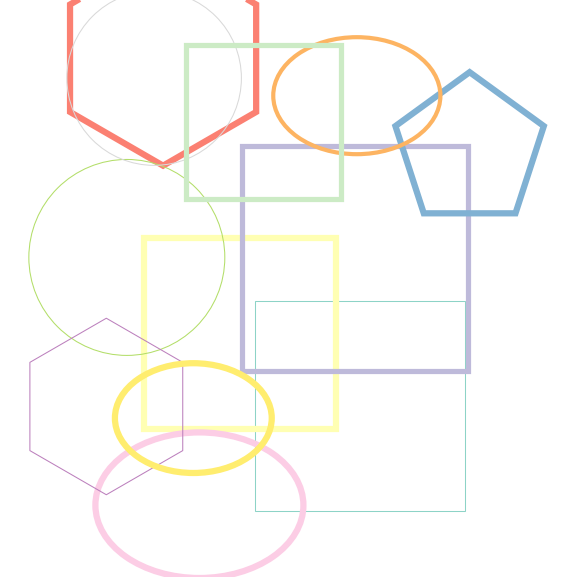[{"shape": "square", "thickness": 0.5, "radius": 0.91, "center": [0.623, 0.295]}, {"shape": "square", "thickness": 3, "radius": 0.83, "center": [0.415, 0.421]}, {"shape": "square", "thickness": 2.5, "radius": 0.98, "center": [0.615, 0.551]}, {"shape": "hexagon", "thickness": 3, "radius": 0.93, "center": [0.282, 0.898]}, {"shape": "pentagon", "thickness": 3, "radius": 0.68, "center": [0.813, 0.739]}, {"shape": "oval", "thickness": 2, "radius": 0.72, "center": [0.618, 0.833]}, {"shape": "circle", "thickness": 0.5, "radius": 0.85, "center": [0.22, 0.553]}, {"shape": "oval", "thickness": 3, "radius": 0.9, "center": [0.345, 0.124]}, {"shape": "circle", "thickness": 0.5, "radius": 0.76, "center": [0.267, 0.864]}, {"shape": "hexagon", "thickness": 0.5, "radius": 0.76, "center": [0.184, 0.295]}, {"shape": "square", "thickness": 2.5, "radius": 0.67, "center": [0.457, 0.788]}, {"shape": "oval", "thickness": 3, "radius": 0.68, "center": [0.335, 0.275]}]